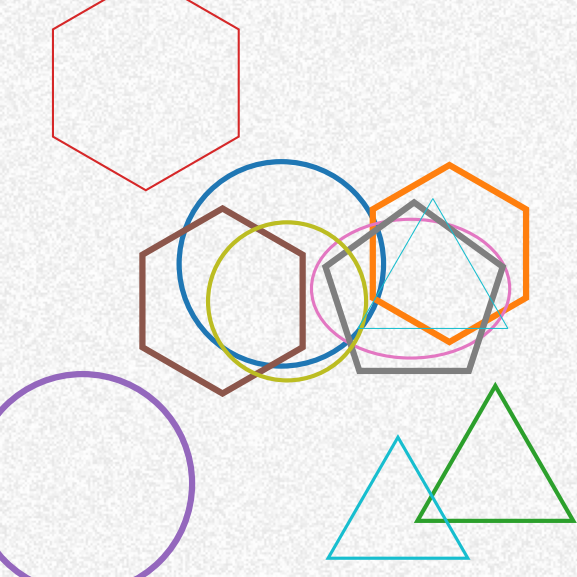[{"shape": "circle", "thickness": 2.5, "radius": 0.89, "center": [0.487, 0.542]}, {"shape": "hexagon", "thickness": 3, "radius": 0.77, "center": [0.778, 0.56]}, {"shape": "triangle", "thickness": 2, "radius": 0.78, "center": [0.858, 0.175]}, {"shape": "hexagon", "thickness": 1, "radius": 0.93, "center": [0.253, 0.855]}, {"shape": "circle", "thickness": 3, "radius": 0.95, "center": [0.143, 0.162]}, {"shape": "hexagon", "thickness": 3, "radius": 0.8, "center": [0.385, 0.478]}, {"shape": "oval", "thickness": 1.5, "radius": 0.86, "center": [0.711, 0.499]}, {"shape": "pentagon", "thickness": 3, "radius": 0.81, "center": [0.717, 0.487]}, {"shape": "circle", "thickness": 2, "radius": 0.68, "center": [0.497, 0.477]}, {"shape": "triangle", "thickness": 0.5, "radius": 0.75, "center": [0.75, 0.505]}, {"shape": "triangle", "thickness": 1.5, "radius": 0.7, "center": [0.689, 0.102]}]